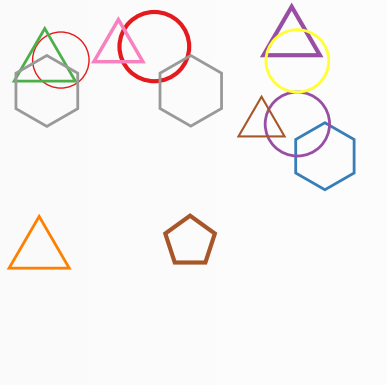[{"shape": "circle", "thickness": 3, "radius": 0.45, "center": [0.398, 0.879]}, {"shape": "circle", "thickness": 1, "radius": 0.36, "center": [0.157, 0.844]}, {"shape": "hexagon", "thickness": 2, "radius": 0.44, "center": [0.838, 0.594]}, {"shape": "triangle", "thickness": 2, "radius": 0.46, "center": [0.116, 0.835]}, {"shape": "circle", "thickness": 2, "radius": 0.42, "center": [0.767, 0.678]}, {"shape": "triangle", "thickness": 3, "radius": 0.42, "center": [0.753, 0.899]}, {"shape": "triangle", "thickness": 2, "radius": 0.45, "center": [0.101, 0.348]}, {"shape": "circle", "thickness": 2, "radius": 0.41, "center": [0.767, 0.842]}, {"shape": "pentagon", "thickness": 3, "radius": 0.34, "center": [0.491, 0.373]}, {"shape": "triangle", "thickness": 1.5, "radius": 0.34, "center": [0.675, 0.68]}, {"shape": "triangle", "thickness": 2.5, "radius": 0.36, "center": [0.306, 0.876]}, {"shape": "hexagon", "thickness": 2, "radius": 0.46, "center": [0.121, 0.764]}, {"shape": "hexagon", "thickness": 2, "radius": 0.46, "center": [0.492, 0.764]}]